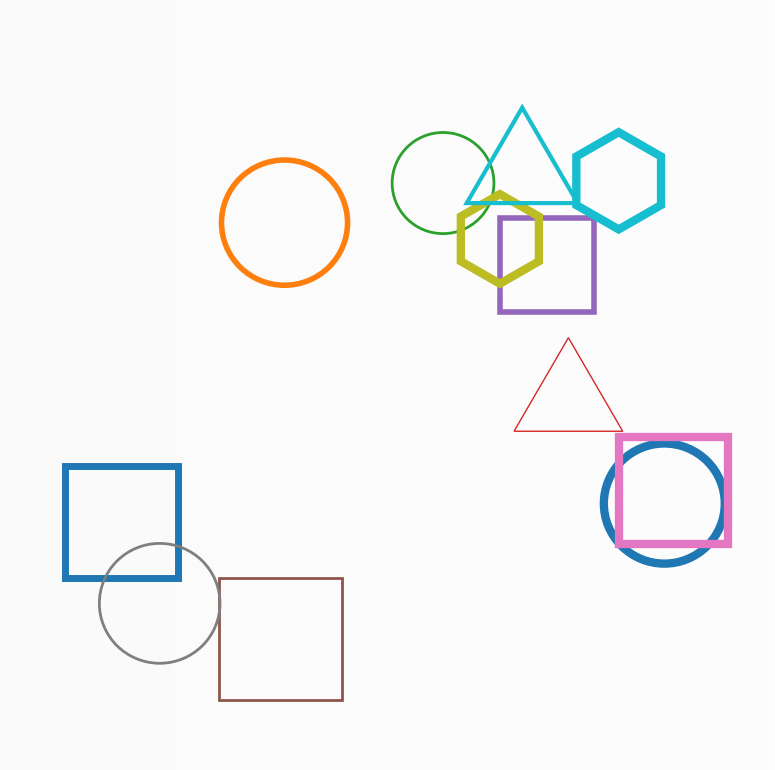[{"shape": "square", "thickness": 2.5, "radius": 0.36, "center": [0.157, 0.322]}, {"shape": "circle", "thickness": 3, "radius": 0.39, "center": [0.857, 0.346]}, {"shape": "circle", "thickness": 2, "radius": 0.41, "center": [0.367, 0.711]}, {"shape": "circle", "thickness": 1, "radius": 0.33, "center": [0.572, 0.762]}, {"shape": "triangle", "thickness": 0.5, "radius": 0.4, "center": [0.733, 0.48]}, {"shape": "square", "thickness": 2, "radius": 0.3, "center": [0.706, 0.656]}, {"shape": "square", "thickness": 1, "radius": 0.4, "center": [0.362, 0.17]}, {"shape": "square", "thickness": 3, "radius": 0.35, "center": [0.869, 0.363]}, {"shape": "circle", "thickness": 1, "radius": 0.39, "center": [0.206, 0.216]}, {"shape": "hexagon", "thickness": 3, "radius": 0.29, "center": [0.645, 0.69]}, {"shape": "hexagon", "thickness": 3, "radius": 0.32, "center": [0.798, 0.765]}, {"shape": "triangle", "thickness": 1.5, "radius": 0.41, "center": [0.674, 0.778]}]